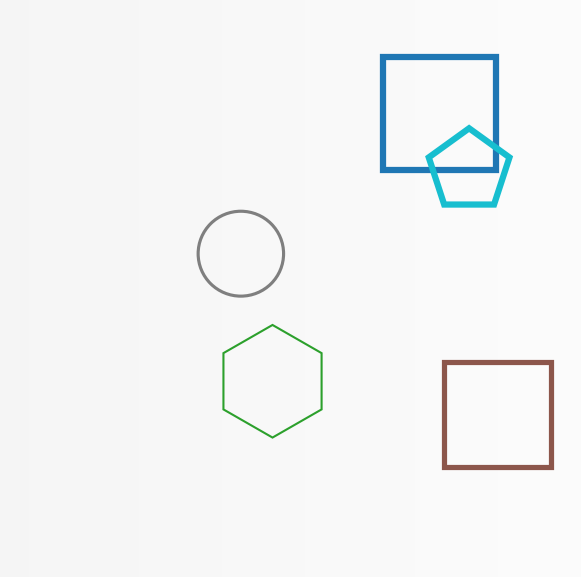[{"shape": "square", "thickness": 3, "radius": 0.49, "center": [0.757, 0.803]}, {"shape": "hexagon", "thickness": 1, "radius": 0.49, "center": [0.469, 0.339]}, {"shape": "square", "thickness": 2.5, "radius": 0.46, "center": [0.856, 0.281]}, {"shape": "circle", "thickness": 1.5, "radius": 0.37, "center": [0.414, 0.56]}, {"shape": "pentagon", "thickness": 3, "radius": 0.36, "center": [0.807, 0.704]}]